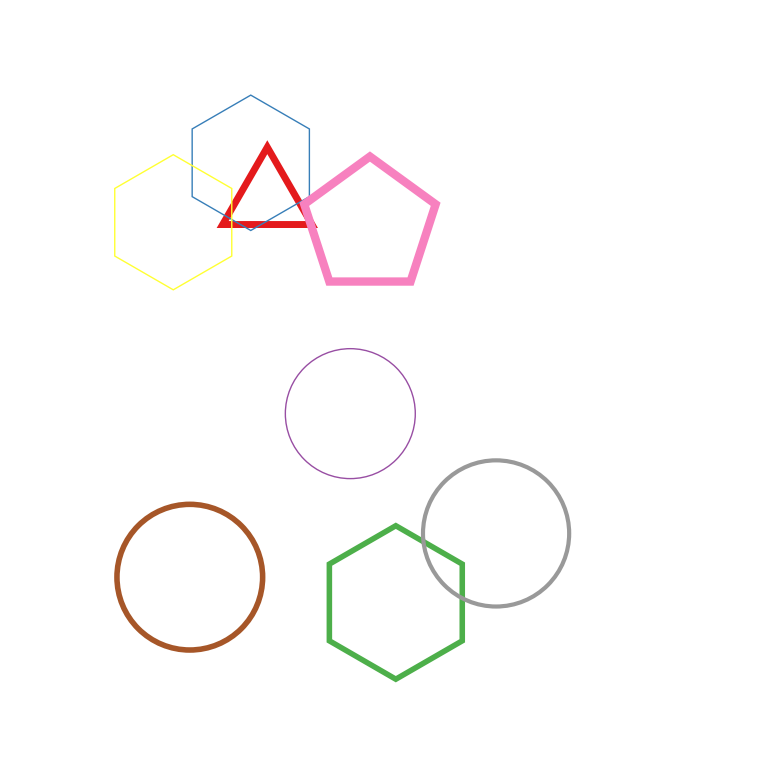[{"shape": "triangle", "thickness": 2.5, "radius": 0.33, "center": [0.347, 0.742]}, {"shape": "hexagon", "thickness": 0.5, "radius": 0.44, "center": [0.326, 0.789]}, {"shape": "hexagon", "thickness": 2, "radius": 0.5, "center": [0.514, 0.218]}, {"shape": "circle", "thickness": 0.5, "radius": 0.42, "center": [0.455, 0.463]}, {"shape": "hexagon", "thickness": 0.5, "radius": 0.44, "center": [0.225, 0.711]}, {"shape": "circle", "thickness": 2, "radius": 0.47, "center": [0.246, 0.25]}, {"shape": "pentagon", "thickness": 3, "radius": 0.45, "center": [0.48, 0.707]}, {"shape": "circle", "thickness": 1.5, "radius": 0.47, "center": [0.644, 0.307]}]